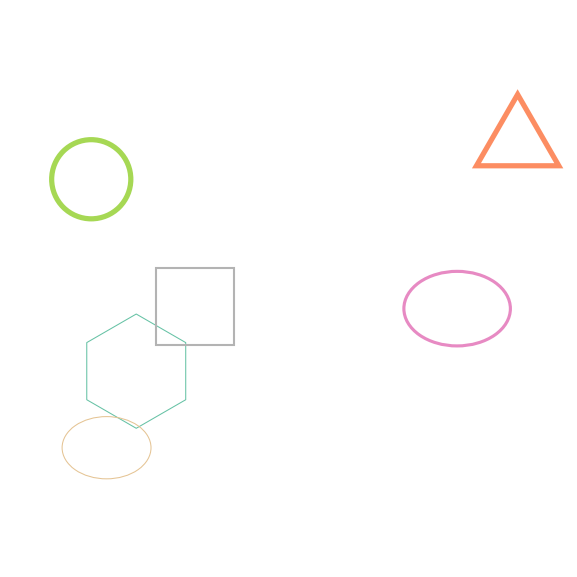[{"shape": "hexagon", "thickness": 0.5, "radius": 0.49, "center": [0.236, 0.356]}, {"shape": "triangle", "thickness": 2.5, "radius": 0.41, "center": [0.896, 0.753]}, {"shape": "oval", "thickness": 1.5, "radius": 0.46, "center": [0.792, 0.465]}, {"shape": "circle", "thickness": 2.5, "radius": 0.34, "center": [0.158, 0.689]}, {"shape": "oval", "thickness": 0.5, "radius": 0.38, "center": [0.185, 0.224]}, {"shape": "square", "thickness": 1, "radius": 0.33, "center": [0.338, 0.468]}]